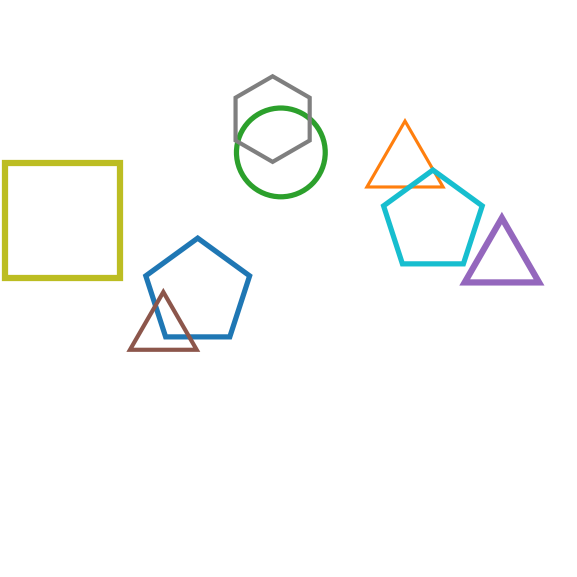[{"shape": "pentagon", "thickness": 2.5, "radius": 0.47, "center": [0.342, 0.492]}, {"shape": "triangle", "thickness": 1.5, "radius": 0.38, "center": [0.701, 0.713]}, {"shape": "circle", "thickness": 2.5, "radius": 0.38, "center": [0.486, 0.735]}, {"shape": "triangle", "thickness": 3, "radius": 0.37, "center": [0.869, 0.547]}, {"shape": "triangle", "thickness": 2, "radius": 0.33, "center": [0.283, 0.427]}, {"shape": "hexagon", "thickness": 2, "radius": 0.37, "center": [0.472, 0.793]}, {"shape": "square", "thickness": 3, "radius": 0.5, "center": [0.108, 0.618]}, {"shape": "pentagon", "thickness": 2.5, "radius": 0.45, "center": [0.75, 0.615]}]